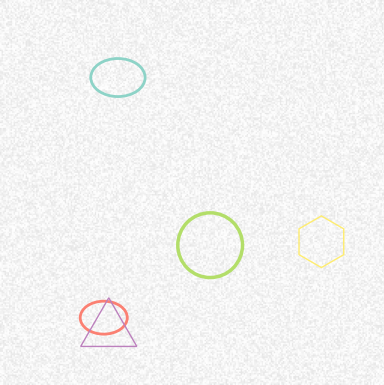[{"shape": "oval", "thickness": 2, "radius": 0.35, "center": [0.306, 0.799]}, {"shape": "oval", "thickness": 2, "radius": 0.31, "center": [0.269, 0.175]}, {"shape": "circle", "thickness": 2.5, "radius": 0.42, "center": [0.546, 0.363]}, {"shape": "triangle", "thickness": 1, "radius": 0.42, "center": [0.282, 0.142]}, {"shape": "hexagon", "thickness": 1, "radius": 0.34, "center": [0.835, 0.372]}]